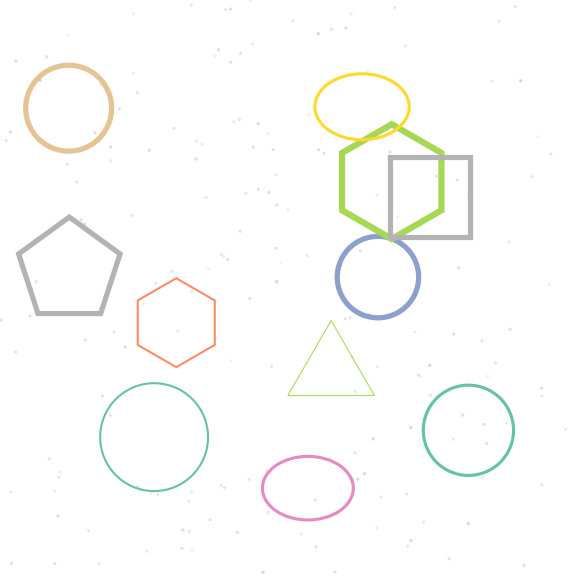[{"shape": "circle", "thickness": 1.5, "radius": 0.39, "center": [0.811, 0.254]}, {"shape": "circle", "thickness": 1, "radius": 0.47, "center": [0.267, 0.242]}, {"shape": "hexagon", "thickness": 1, "radius": 0.38, "center": [0.305, 0.44]}, {"shape": "circle", "thickness": 2.5, "radius": 0.35, "center": [0.654, 0.519]}, {"shape": "oval", "thickness": 1.5, "radius": 0.39, "center": [0.533, 0.154]}, {"shape": "triangle", "thickness": 0.5, "radius": 0.43, "center": [0.573, 0.358]}, {"shape": "hexagon", "thickness": 3, "radius": 0.5, "center": [0.678, 0.685]}, {"shape": "oval", "thickness": 1.5, "radius": 0.41, "center": [0.627, 0.814]}, {"shape": "circle", "thickness": 2.5, "radius": 0.37, "center": [0.119, 0.812]}, {"shape": "pentagon", "thickness": 2.5, "radius": 0.46, "center": [0.12, 0.531]}, {"shape": "square", "thickness": 2.5, "radius": 0.35, "center": [0.744, 0.658]}]